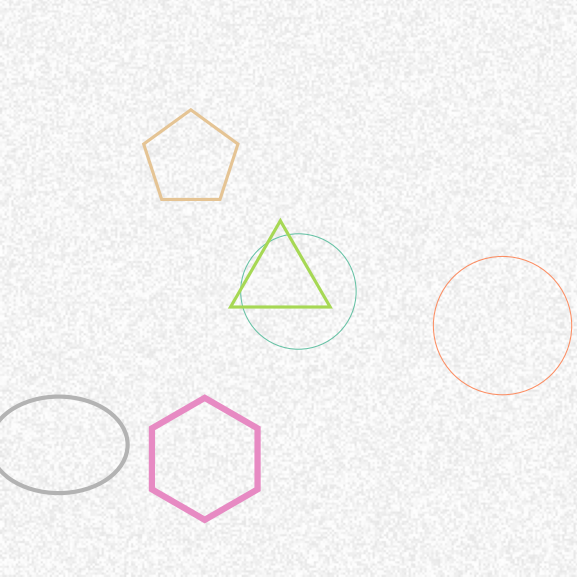[{"shape": "circle", "thickness": 0.5, "radius": 0.5, "center": [0.517, 0.494]}, {"shape": "circle", "thickness": 0.5, "radius": 0.6, "center": [0.87, 0.435]}, {"shape": "hexagon", "thickness": 3, "radius": 0.53, "center": [0.355, 0.205]}, {"shape": "triangle", "thickness": 1.5, "radius": 0.5, "center": [0.485, 0.517]}, {"shape": "pentagon", "thickness": 1.5, "radius": 0.43, "center": [0.33, 0.723]}, {"shape": "oval", "thickness": 2, "radius": 0.6, "center": [0.102, 0.229]}]